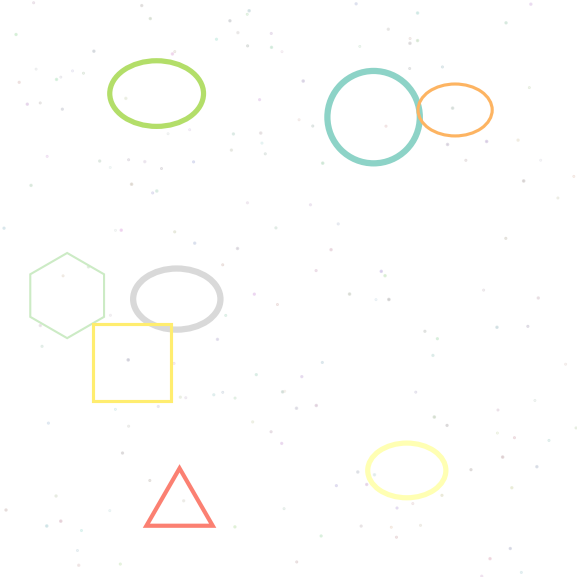[{"shape": "circle", "thickness": 3, "radius": 0.4, "center": [0.647, 0.796]}, {"shape": "oval", "thickness": 2.5, "radius": 0.34, "center": [0.704, 0.185]}, {"shape": "triangle", "thickness": 2, "radius": 0.33, "center": [0.311, 0.122]}, {"shape": "oval", "thickness": 1.5, "radius": 0.32, "center": [0.788, 0.809]}, {"shape": "oval", "thickness": 2.5, "radius": 0.41, "center": [0.271, 0.837]}, {"shape": "oval", "thickness": 3, "radius": 0.38, "center": [0.306, 0.481]}, {"shape": "hexagon", "thickness": 1, "radius": 0.37, "center": [0.116, 0.487]}, {"shape": "square", "thickness": 1.5, "radius": 0.33, "center": [0.228, 0.372]}]